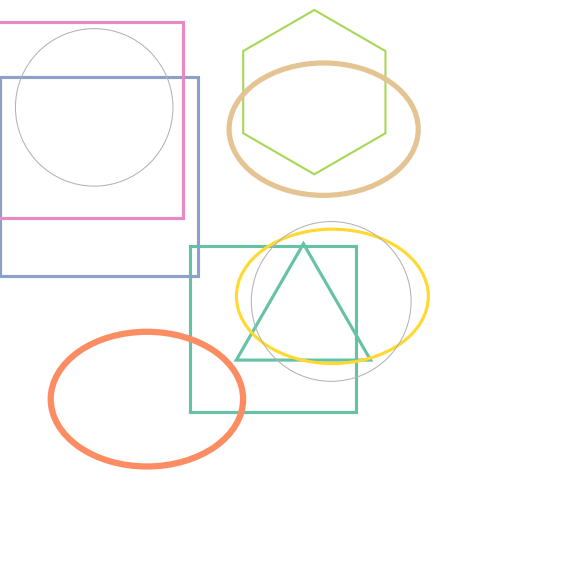[{"shape": "triangle", "thickness": 1.5, "radius": 0.67, "center": [0.525, 0.443]}, {"shape": "square", "thickness": 1.5, "radius": 0.72, "center": [0.473, 0.43]}, {"shape": "oval", "thickness": 3, "radius": 0.83, "center": [0.254, 0.308]}, {"shape": "square", "thickness": 1.5, "radius": 0.86, "center": [0.171, 0.693]}, {"shape": "square", "thickness": 1.5, "radius": 0.85, "center": [0.147, 0.792]}, {"shape": "hexagon", "thickness": 1, "radius": 0.71, "center": [0.544, 0.84]}, {"shape": "oval", "thickness": 1.5, "radius": 0.83, "center": [0.576, 0.486]}, {"shape": "oval", "thickness": 2.5, "radius": 0.82, "center": [0.56, 0.775]}, {"shape": "circle", "thickness": 0.5, "radius": 0.68, "center": [0.163, 0.813]}, {"shape": "circle", "thickness": 0.5, "radius": 0.69, "center": [0.574, 0.477]}]